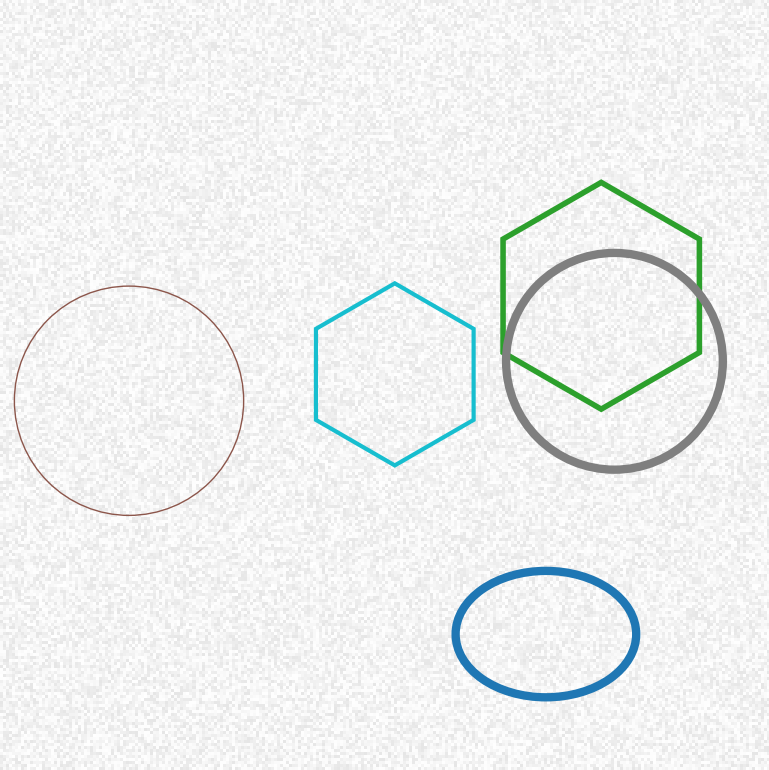[{"shape": "oval", "thickness": 3, "radius": 0.59, "center": [0.709, 0.176]}, {"shape": "hexagon", "thickness": 2, "radius": 0.74, "center": [0.781, 0.616]}, {"shape": "circle", "thickness": 0.5, "radius": 0.74, "center": [0.168, 0.48]}, {"shape": "circle", "thickness": 3, "radius": 0.7, "center": [0.798, 0.531]}, {"shape": "hexagon", "thickness": 1.5, "radius": 0.59, "center": [0.513, 0.514]}]